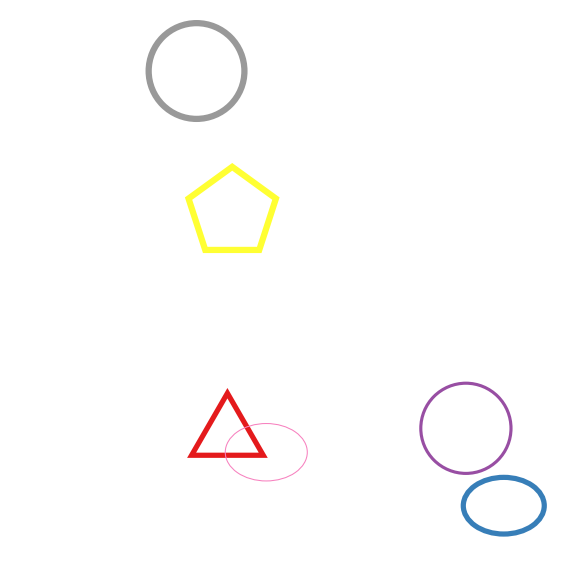[{"shape": "triangle", "thickness": 2.5, "radius": 0.36, "center": [0.394, 0.247]}, {"shape": "oval", "thickness": 2.5, "radius": 0.35, "center": [0.872, 0.123]}, {"shape": "circle", "thickness": 1.5, "radius": 0.39, "center": [0.807, 0.257]}, {"shape": "pentagon", "thickness": 3, "radius": 0.4, "center": [0.402, 0.631]}, {"shape": "oval", "thickness": 0.5, "radius": 0.36, "center": [0.461, 0.216]}, {"shape": "circle", "thickness": 3, "radius": 0.41, "center": [0.34, 0.876]}]